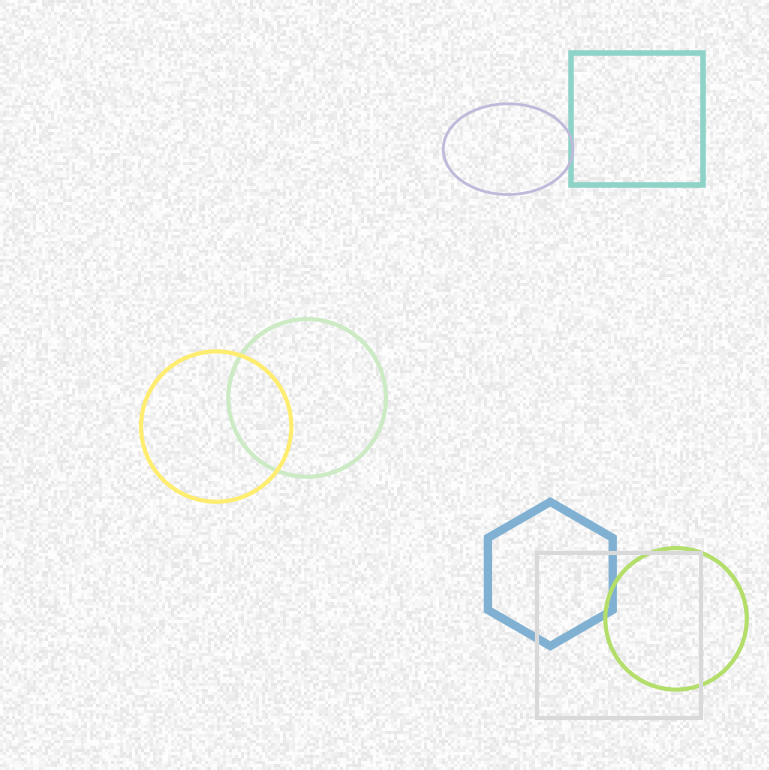[{"shape": "square", "thickness": 2, "radius": 0.43, "center": [0.827, 0.846]}, {"shape": "oval", "thickness": 1, "radius": 0.42, "center": [0.66, 0.806]}, {"shape": "hexagon", "thickness": 3, "radius": 0.47, "center": [0.715, 0.255]}, {"shape": "circle", "thickness": 1.5, "radius": 0.46, "center": [0.878, 0.196]}, {"shape": "square", "thickness": 1.5, "radius": 0.53, "center": [0.804, 0.175]}, {"shape": "circle", "thickness": 1.5, "radius": 0.51, "center": [0.399, 0.483]}, {"shape": "circle", "thickness": 1.5, "radius": 0.49, "center": [0.281, 0.446]}]